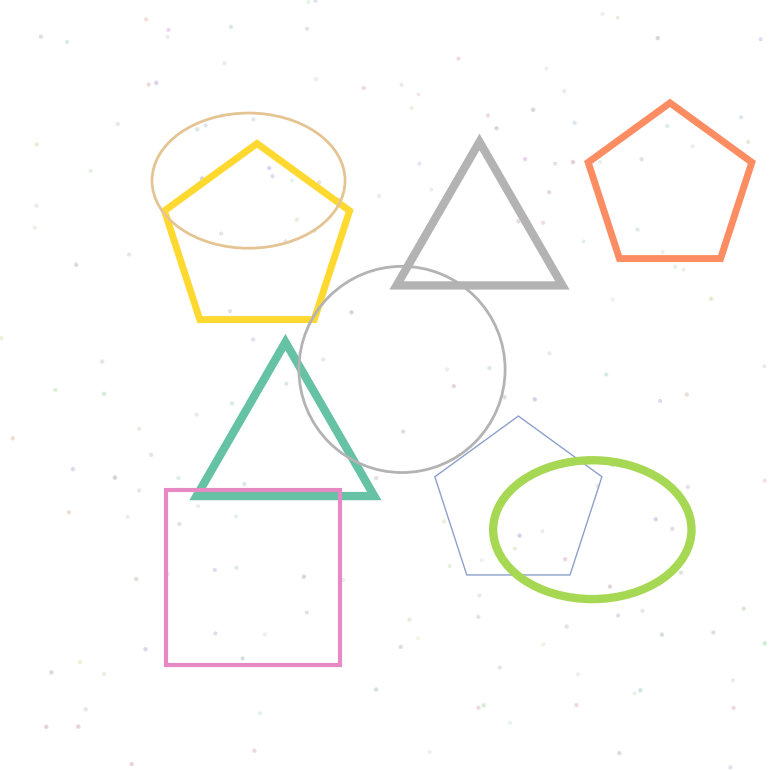[{"shape": "triangle", "thickness": 3, "radius": 0.67, "center": [0.371, 0.422]}, {"shape": "pentagon", "thickness": 2.5, "radius": 0.56, "center": [0.87, 0.755]}, {"shape": "pentagon", "thickness": 0.5, "radius": 0.57, "center": [0.673, 0.346]}, {"shape": "square", "thickness": 1.5, "radius": 0.57, "center": [0.329, 0.25]}, {"shape": "oval", "thickness": 3, "radius": 0.64, "center": [0.769, 0.312]}, {"shape": "pentagon", "thickness": 2.5, "radius": 0.63, "center": [0.334, 0.687]}, {"shape": "oval", "thickness": 1, "radius": 0.63, "center": [0.323, 0.765]}, {"shape": "triangle", "thickness": 3, "radius": 0.62, "center": [0.623, 0.691]}, {"shape": "circle", "thickness": 1, "radius": 0.67, "center": [0.522, 0.52]}]